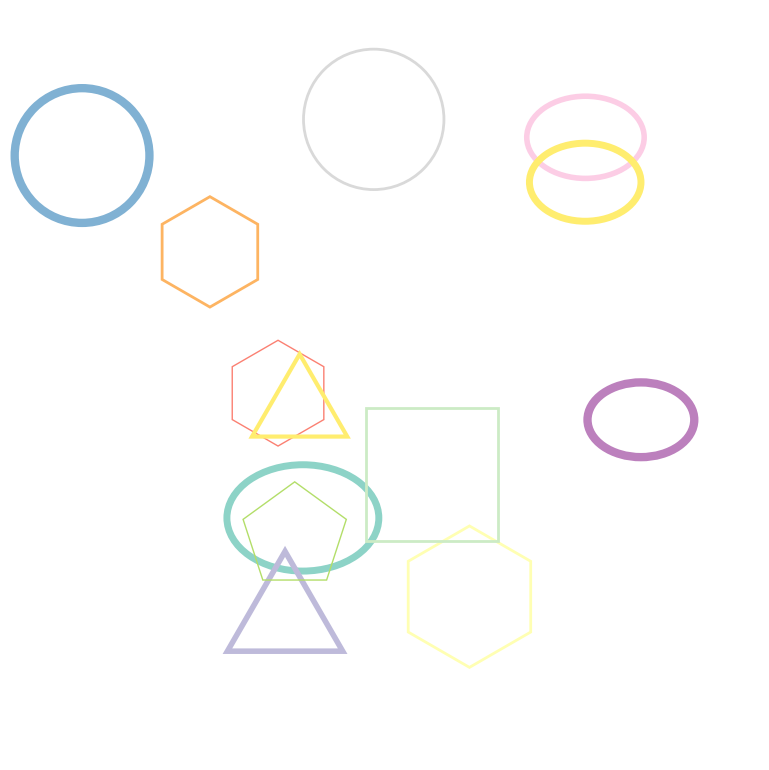[{"shape": "oval", "thickness": 2.5, "radius": 0.49, "center": [0.393, 0.327]}, {"shape": "hexagon", "thickness": 1, "radius": 0.46, "center": [0.61, 0.225]}, {"shape": "triangle", "thickness": 2, "radius": 0.43, "center": [0.37, 0.198]}, {"shape": "hexagon", "thickness": 0.5, "radius": 0.34, "center": [0.361, 0.489]}, {"shape": "circle", "thickness": 3, "radius": 0.44, "center": [0.107, 0.798]}, {"shape": "hexagon", "thickness": 1, "radius": 0.36, "center": [0.273, 0.673]}, {"shape": "pentagon", "thickness": 0.5, "radius": 0.35, "center": [0.383, 0.304]}, {"shape": "oval", "thickness": 2, "radius": 0.38, "center": [0.76, 0.822]}, {"shape": "circle", "thickness": 1, "radius": 0.46, "center": [0.485, 0.845]}, {"shape": "oval", "thickness": 3, "radius": 0.35, "center": [0.832, 0.455]}, {"shape": "square", "thickness": 1, "radius": 0.43, "center": [0.561, 0.383]}, {"shape": "oval", "thickness": 2.5, "radius": 0.36, "center": [0.76, 0.763]}, {"shape": "triangle", "thickness": 1.5, "radius": 0.36, "center": [0.389, 0.469]}]